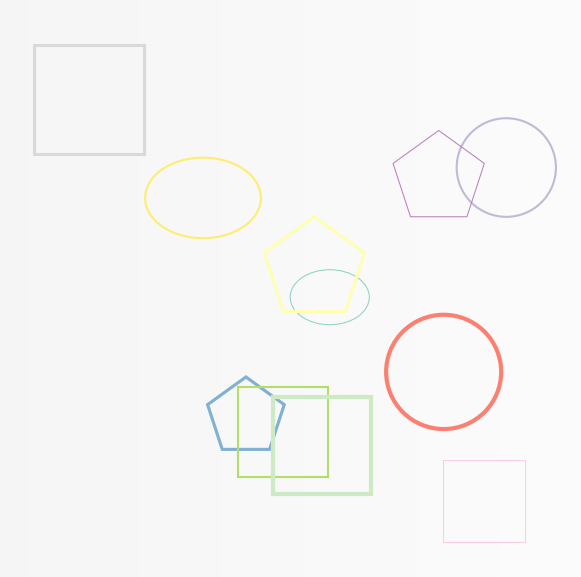[{"shape": "oval", "thickness": 0.5, "radius": 0.34, "center": [0.567, 0.484]}, {"shape": "pentagon", "thickness": 1.5, "radius": 0.45, "center": [0.541, 0.533]}, {"shape": "circle", "thickness": 1, "radius": 0.43, "center": [0.871, 0.709]}, {"shape": "circle", "thickness": 2, "radius": 0.49, "center": [0.763, 0.355]}, {"shape": "pentagon", "thickness": 1.5, "radius": 0.35, "center": [0.423, 0.277]}, {"shape": "square", "thickness": 1, "radius": 0.39, "center": [0.487, 0.251]}, {"shape": "square", "thickness": 0.5, "radius": 0.35, "center": [0.833, 0.131]}, {"shape": "square", "thickness": 1.5, "radius": 0.47, "center": [0.153, 0.827]}, {"shape": "pentagon", "thickness": 0.5, "radius": 0.41, "center": [0.755, 0.691]}, {"shape": "square", "thickness": 2, "radius": 0.42, "center": [0.554, 0.227]}, {"shape": "oval", "thickness": 1, "radius": 0.5, "center": [0.349, 0.656]}]